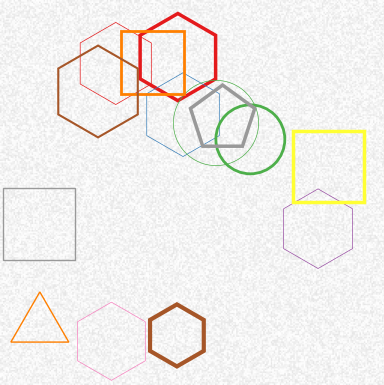[{"shape": "hexagon", "thickness": 2.5, "radius": 0.57, "center": [0.462, 0.852]}, {"shape": "hexagon", "thickness": 0.5, "radius": 0.53, "center": [0.301, 0.835]}, {"shape": "hexagon", "thickness": 0.5, "radius": 0.54, "center": [0.475, 0.702]}, {"shape": "circle", "thickness": 2, "radius": 0.45, "center": [0.65, 0.638]}, {"shape": "circle", "thickness": 0.5, "radius": 0.55, "center": [0.561, 0.681]}, {"shape": "hexagon", "thickness": 0.5, "radius": 0.52, "center": [0.826, 0.406]}, {"shape": "triangle", "thickness": 1, "radius": 0.43, "center": [0.103, 0.155]}, {"shape": "square", "thickness": 2, "radius": 0.41, "center": [0.396, 0.838]}, {"shape": "square", "thickness": 2.5, "radius": 0.46, "center": [0.853, 0.568]}, {"shape": "hexagon", "thickness": 1.5, "radius": 0.6, "center": [0.255, 0.762]}, {"shape": "hexagon", "thickness": 3, "radius": 0.4, "center": [0.46, 0.129]}, {"shape": "hexagon", "thickness": 0.5, "radius": 0.51, "center": [0.289, 0.114]}, {"shape": "square", "thickness": 1, "radius": 0.47, "center": [0.101, 0.418]}, {"shape": "pentagon", "thickness": 2.5, "radius": 0.44, "center": [0.578, 0.691]}]